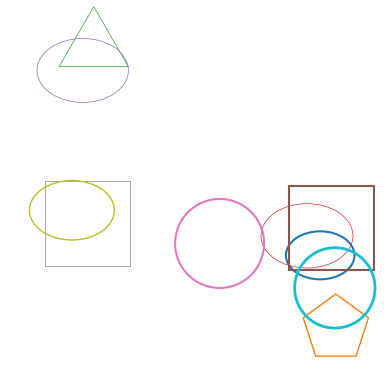[{"shape": "oval", "thickness": 1.5, "radius": 0.45, "center": [0.832, 0.337]}, {"shape": "pentagon", "thickness": 1, "radius": 0.45, "center": [0.872, 0.147]}, {"shape": "triangle", "thickness": 0.5, "radius": 0.52, "center": [0.244, 0.879]}, {"shape": "oval", "thickness": 0.5, "radius": 0.6, "center": [0.797, 0.387]}, {"shape": "oval", "thickness": 0.5, "radius": 0.59, "center": [0.215, 0.817]}, {"shape": "square", "thickness": 1.5, "radius": 0.55, "center": [0.861, 0.408]}, {"shape": "circle", "thickness": 1.5, "radius": 0.58, "center": [0.57, 0.368]}, {"shape": "square", "thickness": 0.5, "radius": 0.55, "center": [0.227, 0.42]}, {"shape": "oval", "thickness": 1, "radius": 0.55, "center": [0.187, 0.454]}, {"shape": "circle", "thickness": 2, "radius": 0.52, "center": [0.87, 0.252]}]